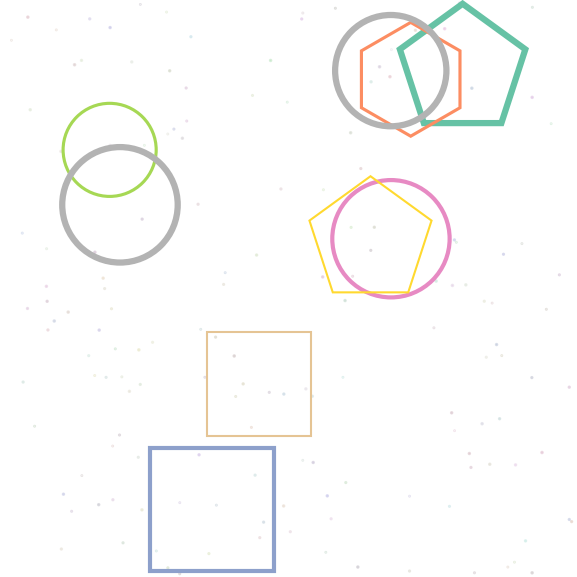[{"shape": "pentagon", "thickness": 3, "radius": 0.57, "center": [0.801, 0.878]}, {"shape": "hexagon", "thickness": 1.5, "radius": 0.49, "center": [0.711, 0.862]}, {"shape": "square", "thickness": 2, "radius": 0.54, "center": [0.367, 0.117]}, {"shape": "circle", "thickness": 2, "radius": 0.51, "center": [0.677, 0.586]}, {"shape": "circle", "thickness": 1.5, "radius": 0.4, "center": [0.19, 0.74]}, {"shape": "pentagon", "thickness": 1, "radius": 0.56, "center": [0.642, 0.583]}, {"shape": "square", "thickness": 1, "radius": 0.45, "center": [0.448, 0.335]}, {"shape": "circle", "thickness": 3, "radius": 0.5, "center": [0.208, 0.644]}, {"shape": "circle", "thickness": 3, "radius": 0.48, "center": [0.677, 0.877]}]